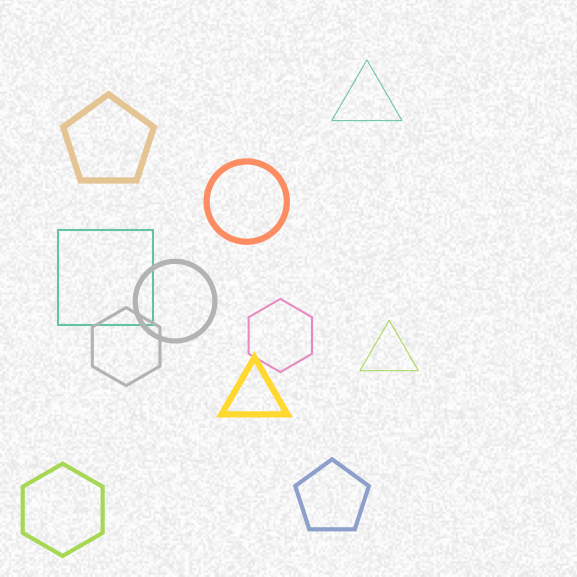[{"shape": "square", "thickness": 1, "radius": 0.41, "center": [0.183, 0.518]}, {"shape": "triangle", "thickness": 0.5, "radius": 0.35, "center": [0.635, 0.825]}, {"shape": "circle", "thickness": 3, "radius": 0.35, "center": [0.427, 0.65]}, {"shape": "pentagon", "thickness": 2, "radius": 0.34, "center": [0.575, 0.137]}, {"shape": "hexagon", "thickness": 1, "radius": 0.32, "center": [0.485, 0.418]}, {"shape": "hexagon", "thickness": 2, "radius": 0.4, "center": [0.109, 0.116]}, {"shape": "triangle", "thickness": 0.5, "radius": 0.29, "center": [0.674, 0.386]}, {"shape": "triangle", "thickness": 3, "radius": 0.33, "center": [0.441, 0.315]}, {"shape": "pentagon", "thickness": 3, "radius": 0.41, "center": [0.188, 0.753]}, {"shape": "hexagon", "thickness": 1.5, "radius": 0.34, "center": [0.218, 0.399]}, {"shape": "circle", "thickness": 2.5, "radius": 0.34, "center": [0.303, 0.478]}]